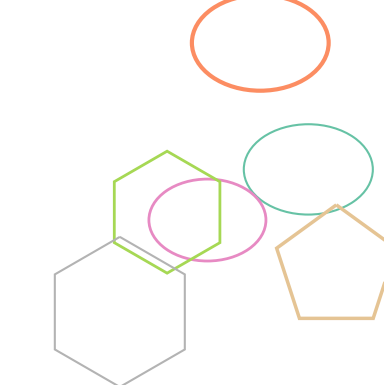[{"shape": "oval", "thickness": 1.5, "radius": 0.84, "center": [0.801, 0.56]}, {"shape": "oval", "thickness": 3, "radius": 0.89, "center": [0.676, 0.889]}, {"shape": "oval", "thickness": 2, "radius": 0.76, "center": [0.539, 0.428]}, {"shape": "hexagon", "thickness": 2, "radius": 0.79, "center": [0.434, 0.449]}, {"shape": "pentagon", "thickness": 2.5, "radius": 0.81, "center": [0.874, 0.305]}, {"shape": "hexagon", "thickness": 1.5, "radius": 0.97, "center": [0.311, 0.19]}]